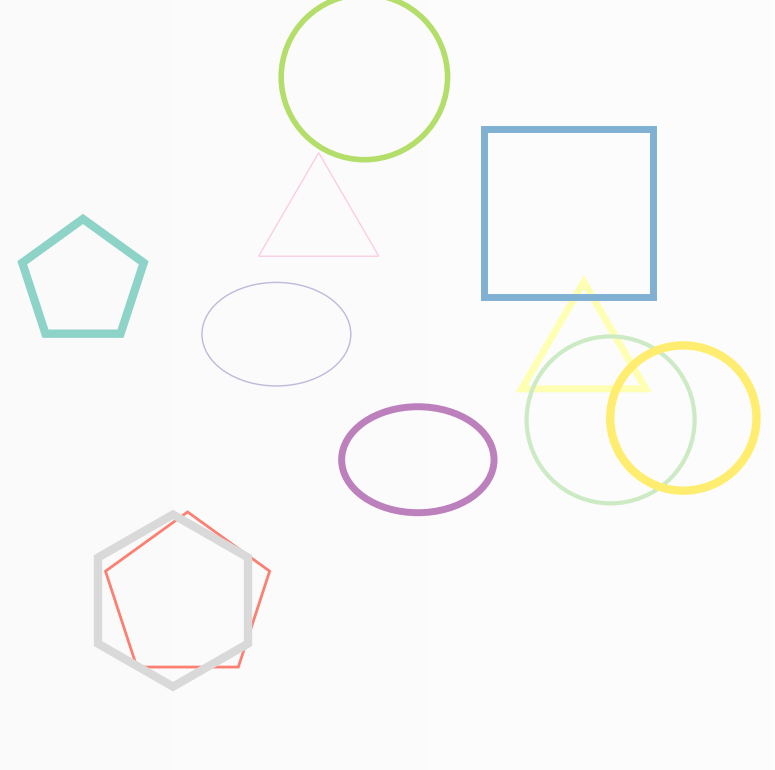[{"shape": "pentagon", "thickness": 3, "radius": 0.41, "center": [0.107, 0.633]}, {"shape": "triangle", "thickness": 2.5, "radius": 0.46, "center": [0.753, 0.541]}, {"shape": "oval", "thickness": 0.5, "radius": 0.48, "center": [0.357, 0.566]}, {"shape": "pentagon", "thickness": 1, "radius": 0.56, "center": [0.242, 0.224]}, {"shape": "square", "thickness": 2.5, "radius": 0.55, "center": [0.733, 0.724]}, {"shape": "circle", "thickness": 2, "radius": 0.54, "center": [0.47, 0.9]}, {"shape": "triangle", "thickness": 0.5, "radius": 0.45, "center": [0.411, 0.712]}, {"shape": "hexagon", "thickness": 3, "radius": 0.56, "center": [0.223, 0.22]}, {"shape": "oval", "thickness": 2.5, "radius": 0.49, "center": [0.539, 0.403]}, {"shape": "circle", "thickness": 1.5, "radius": 0.54, "center": [0.788, 0.455]}, {"shape": "circle", "thickness": 3, "radius": 0.47, "center": [0.882, 0.457]}]